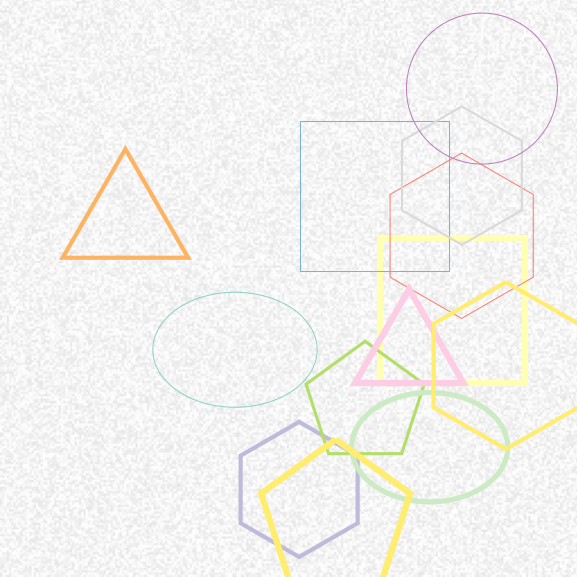[{"shape": "oval", "thickness": 0.5, "radius": 0.71, "center": [0.407, 0.394]}, {"shape": "square", "thickness": 3, "radius": 0.63, "center": [0.783, 0.461]}, {"shape": "hexagon", "thickness": 2, "radius": 0.58, "center": [0.518, 0.152]}, {"shape": "hexagon", "thickness": 0.5, "radius": 0.72, "center": [0.799, 0.591]}, {"shape": "square", "thickness": 0.5, "radius": 0.65, "center": [0.649, 0.66]}, {"shape": "triangle", "thickness": 2, "radius": 0.63, "center": [0.217, 0.616]}, {"shape": "pentagon", "thickness": 1.5, "radius": 0.54, "center": [0.632, 0.301]}, {"shape": "triangle", "thickness": 3, "radius": 0.54, "center": [0.708, 0.39]}, {"shape": "hexagon", "thickness": 1, "radius": 0.6, "center": [0.8, 0.695]}, {"shape": "circle", "thickness": 0.5, "radius": 0.65, "center": [0.834, 0.846]}, {"shape": "oval", "thickness": 2.5, "radius": 0.68, "center": [0.744, 0.225]}, {"shape": "hexagon", "thickness": 2, "radius": 0.72, "center": [0.876, 0.366]}, {"shape": "pentagon", "thickness": 3, "radius": 0.68, "center": [0.581, 0.103]}]